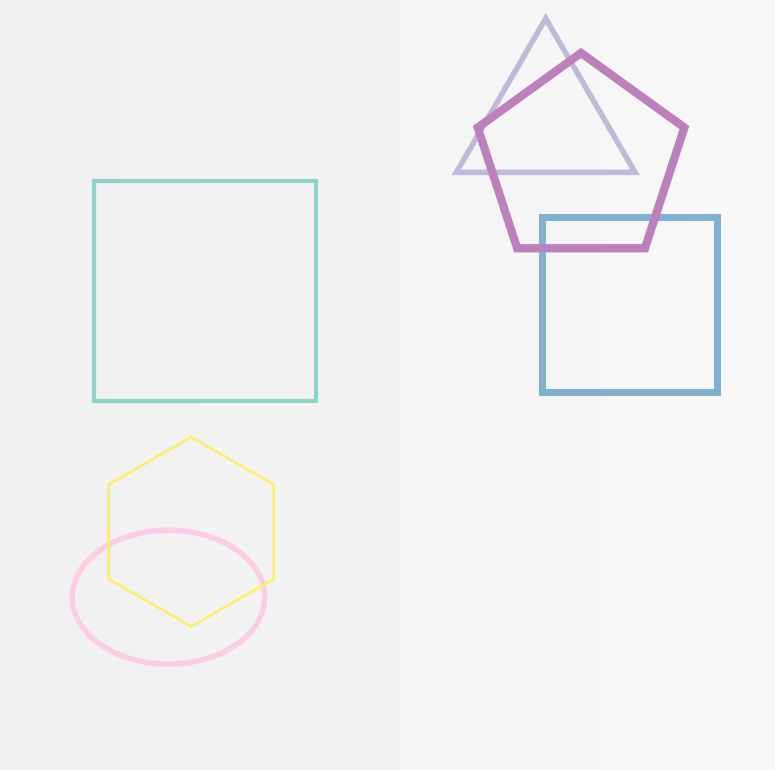[{"shape": "square", "thickness": 1.5, "radius": 0.72, "center": [0.264, 0.622]}, {"shape": "triangle", "thickness": 2, "radius": 0.67, "center": [0.704, 0.843]}, {"shape": "square", "thickness": 2.5, "radius": 0.57, "center": [0.812, 0.605]}, {"shape": "oval", "thickness": 2, "radius": 0.62, "center": [0.217, 0.224]}, {"shape": "pentagon", "thickness": 3, "radius": 0.7, "center": [0.75, 0.791]}, {"shape": "hexagon", "thickness": 1, "radius": 0.61, "center": [0.247, 0.309]}]